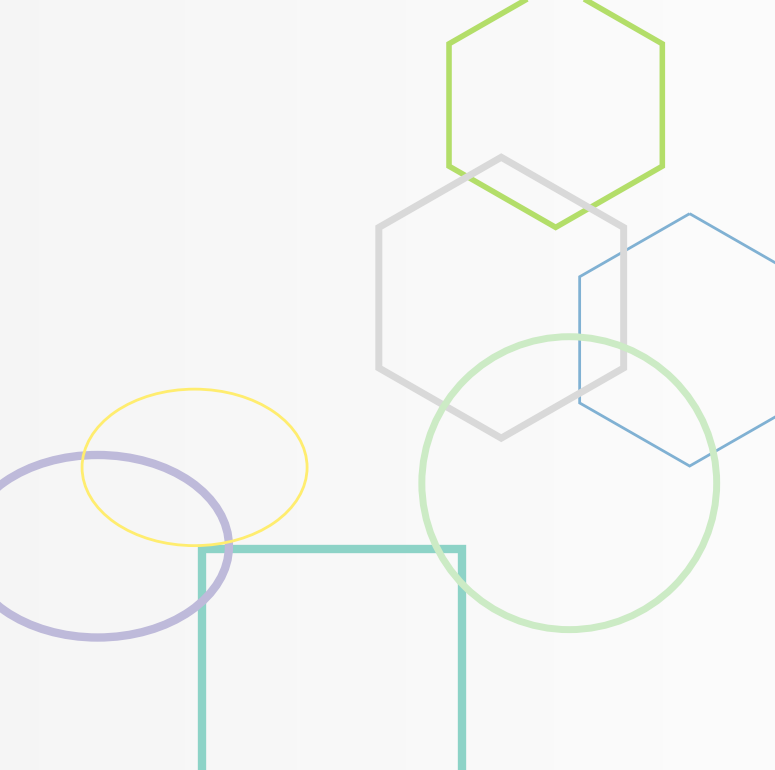[{"shape": "square", "thickness": 3, "radius": 0.84, "center": [0.429, 0.119]}, {"shape": "oval", "thickness": 3, "radius": 0.85, "center": [0.126, 0.291]}, {"shape": "hexagon", "thickness": 1, "radius": 0.82, "center": [0.89, 0.559]}, {"shape": "hexagon", "thickness": 2, "radius": 0.79, "center": [0.717, 0.864]}, {"shape": "hexagon", "thickness": 2.5, "radius": 0.91, "center": [0.647, 0.613]}, {"shape": "circle", "thickness": 2.5, "radius": 0.95, "center": [0.735, 0.373]}, {"shape": "oval", "thickness": 1, "radius": 0.73, "center": [0.251, 0.393]}]